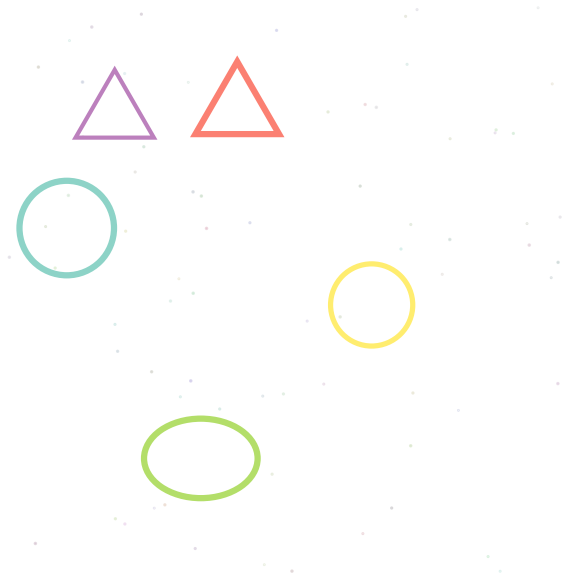[{"shape": "circle", "thickness": 3, "radius": 0.41, "center": [0.116, 0.604]}, {"shape": "triangle", "thickness": 3, "radius": 0.42, "center": [0.411, 0.809]}, {"shape": "oval", "thickness": 3, "radius": 0.49, "center": [0.348, 0.205]}, {"shape": "triangle", "thickness": 2, "radius": 0.39, "center": [0.199, 0.8]}, {"shape": "circle", "thickness": 2.5, "radius": 0.36, "center": [0.644, 0.471]}]